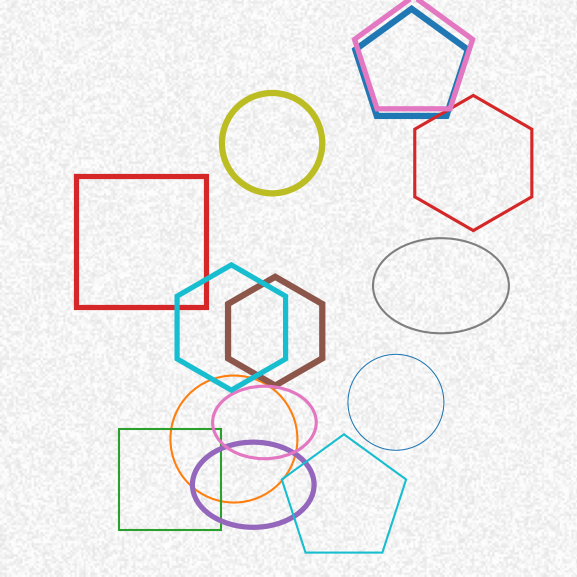[{"shape": "pentagon", "thickness": 3, "radius": 0.51, "center": [0.713, 0.881]}, {"shape": "circle", "thickness": 0.5, "radius": 0.42, "center": [0.686, 0.302]}, {"shape": "circle", "thickness": 1, "radius": 0.55, "center": [0.405, 0.239]}, {"shape": "square", "thickness": 1, "radius": 0.44, "center": [0.295, 0.169]}, {"shape": "hexagon", "thickness": 1.5, "radius": 0.59, "center": [0.82, 0.717]}, {"shape": "square", "thickness": 2.5, "radius": 0.57, "center": [0.244, 0.581]}, {"shape": "oval", "thickness": 2.5, "radius": 0.53, "center": [0.439, 0.16]}, {"shape": "hexagon", "thickness": 3, "radius": 0.47, "center": [0.476, 0.426]}, {"shape": "oval", "thickness": 1.5, "radius": 0.45, "center": [0.458, 0.268]}, {"shape": "pentagon", "thickness": 2.5, "radius": 0.54, "center": [0.716, 0.898]}, {"shape": "oval", "thickness": 1, "radius": 0.59, "center": [0.764, 0.504]}, {"shape": "circle", "thickness": 3, "radius": 0.43, "center": [0.471, 0.751]}, {"shape": "pentagon", "thickness": 1, "radius": 0.57, "center": [0.596, 0.134]}, {"shape": "hexagon", "thickness": 2.5, "radius": 0.54, "center": [0.401, 0.432]}]